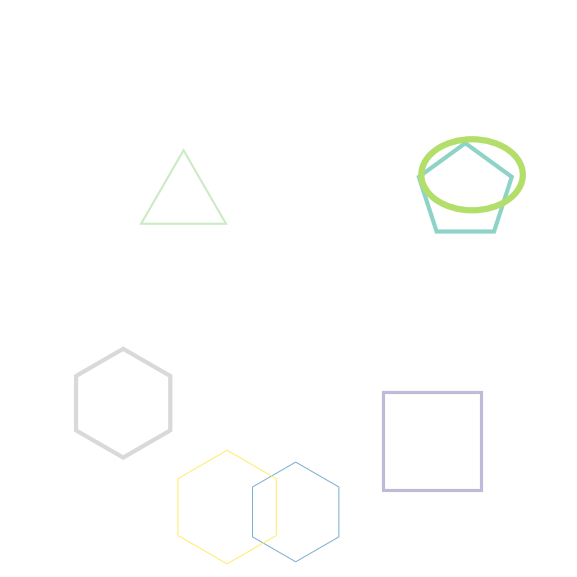[{"shape": "pentagon", "thickness": 2, "radius": 0.42, "center": [0.806, 0.667]}, {"shape": "square", "thickness": 1.5, "radius": 0.42, "center": [0.749, 0.236]}, {"shape": "hexagon", "thickness": 0.5, "radius": 0.43, "center": [0.512, 0.113]}, {"shape": "oval", "thickness": 3, "radius": 0.44, "center": [0.817, 0.696]}, {"shape": "hexagon", "thickness": 2, "radius": 0.47, "center": [0.213, 0.301]}, {"shape": "triangle", "thickness": 1, "radius": 0.42, "center": [0.318, 0.654]}, {"shape": "hexagon", "thickness": 0.5, "radius": 0.49, "center": [0.393, 0.121]}]